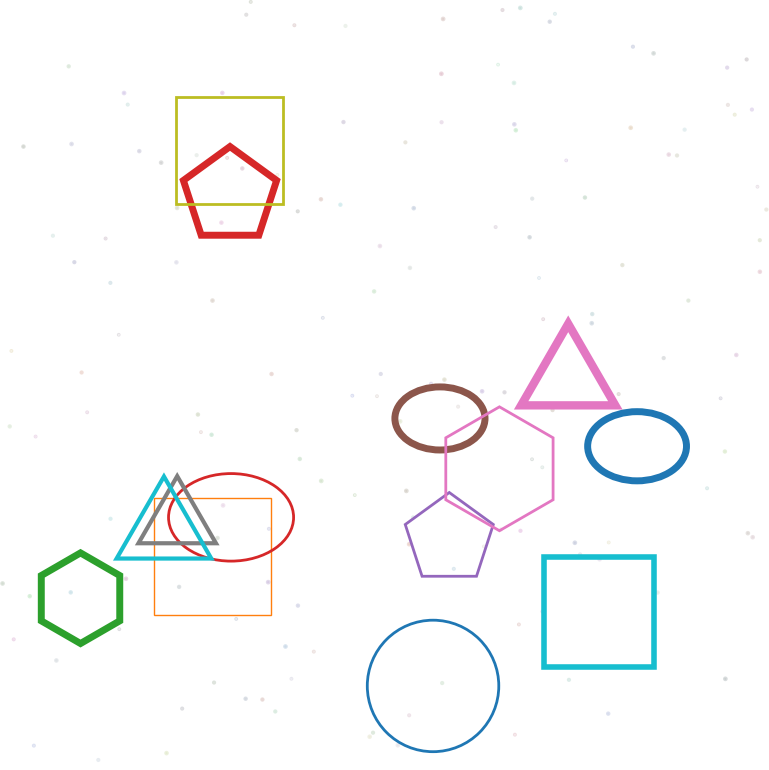[{"shape": "circle", "thickness": 1, "radius": 0.43, "center": [0.562, 0.109]}, {"shape": "oval", "thickness": 2.5, "radius": 0.32, "center": [0.827, 0.42]}, {"shape": "square", "thickness": 0.5, "radius": 0.38, "center": [0.276, 0.277]}, {"shape": "hexagon", "thickness": 2.5, "radius": 0.29, "center": [0.105, 0.223]}, {"shape": "pentagon", "thickness": 2.5, "radius": 0.32, "center": [0.299, 0.746]}, {"shape": "oval", "thickness": 1, "radius": 0.41, "center": [0.3, 0.328]}, {"shape": "pentagon", "thickness": 1, "radius": 0.3, "center": [0.583, 0.3]}, {"shape": "oval", "thickness": 2.5, "radius": 0.29, "center": [0.571, 0.457]}, {"shape": "triangle", "thickness": 3, "radius": 0.35, "center": [0.738, 0.509]}, {"shape": "hexagon", "thickness": 1, "radius": 0.4, "center": [0.649, 0.391]}, {"shape": "triangle", "thickness": 1.5, "radius": 0.29, "center": [0.23, 0.324]}, {"shape": "square", "thickness": 1, "radius": 0.35, "center": [0.298, 0.805]}, {"shape": "triangle", "thickness": 1.5, "radius": 0.36, "center": [0.213, 0.31]}, {"shape": "square", "thickness": 2, "radius": 0.36, "center": [0.778, 0.206]}]